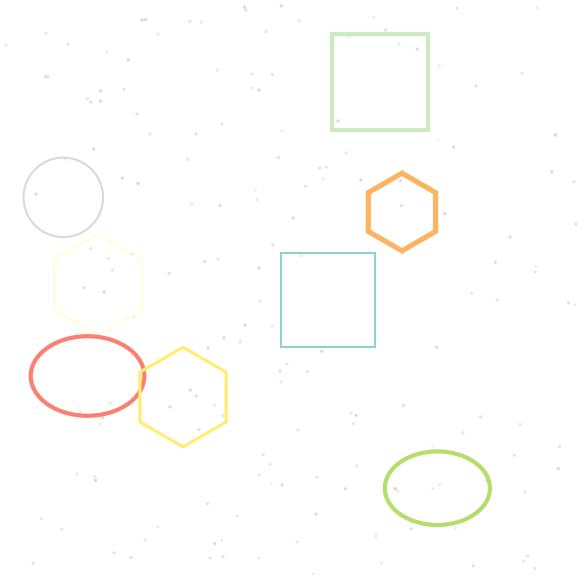[{"shape": "square", "thickness": 1, "radius": 0.41, "center": [0.569, 0.48]}, {"shape": "hexagon", "thickness": 0.5, "radius": 0.44, "center": [0.17, 0.506]}, {"shape": "oval", "thickness": 2, "radius": 0.49, "center": [0.152, 0.348]}, {"shape": "hexagon", "thickness": 2.5, "radius": 0.34, "center": [0.696, 0.632]}, {"shape": "oval", "thickness": 2, "radius": 0.46, "center": [0.757, 0.154]}, {"shape": "circle", "thickness": 1, "radius": 0.34, "center": [0.11, 0.657]}, {"shape": "square", "thickness": 2, "radius": 0.41, "center": [0.658, 0.857]}, {"shape": "hexagon", "thickness": 1.5, "radius": 0.43, "center": [0.317, 0.312]}]